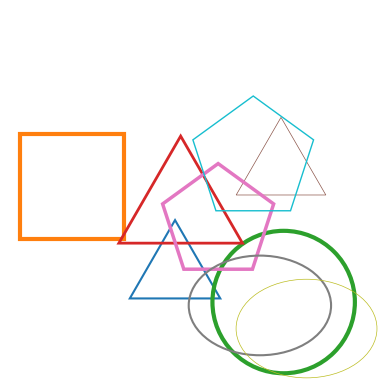[{"shape": "triangle", "thickness": 1.5, "radius": 0.68, "center": [0.455, 0.293]}, {"shape": "square", "thickness": 3, "radius": 0.68, "center": [0.187, 0.515]}, {"shape": "circle", "thickness": 3, "radius": 0.92, "center": [0.737, 0.215]}, {"shape": "triangle", "thickness": 2, "radius": 0.93, "center": [0.469, 0.461]}, {"shape": "triangle", "thickness": 0.5, "radius": 0.67, "center": [0.73, 0.561]}, {"shape": "pentagon", "thickness": 2.5, "radius": 0.76, "center": [0.567, 0.423]}, {"shape": "oval", "thickness": 1.5, "radius": 0.92, "center": [0.675, 0.207]}, {"shape": "oval", "thickness": 0.5, "radius": 0.91, "center": [0.796, 0.147]}, {"shape": "pentagon", "thickness": 1, "radius": 0.82, "center": [0.658, 0.586]}]